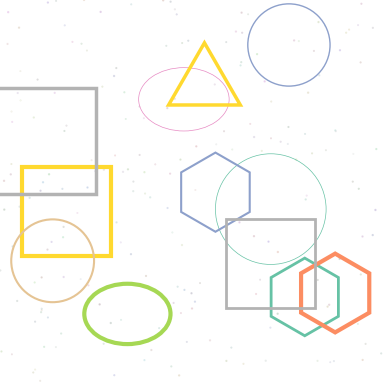[{"shape": "hexagon", "thickness": 2, "radius": 0.5, "center": [0.792, 0.229]}, {"shape": "circle", "thickness": 0.5, "radius": 0.72, "center": [0.703, 0.457]}, {"shape": "hexagon", "thickness": 3, "radius": 0.51, "center": [0.871, 0.239]}, {"shape": "hexagon", "thickness": 1.5, "radius": 0.51, "center": [0.56, 0.501]}, {"shape": "circle", "thickness": 1, "radius": 0.53, "center": [0.75, 0.883]}, {"shape": "oval", "thickness": 0.5, "radius": 0.59, "center": [0.478, 0.742]}, {"shape": "oval", "thickness": 3, "radius": 0.56, "center": [0.331, 0.185]}, {"shape": "triangle", "thickness": 2.5, "radius": 0.54, "center": [0.531, 0.781]}, {"shape": "square", "thickness": 3, "radius": 0.58, "center": [0.173, 0.451]}, {"shape": "circle", "thickness": 1.5, "radius": 0.54, "center": [0.137, 0.323]}, {"shape": "square", "thickness": 2, "radius": 0.57, "center": [0.703, 0.316]}, {"shape": "square", "thickness": 2.5, "radius": 0.69, "center": [0.112, 0.634]}]